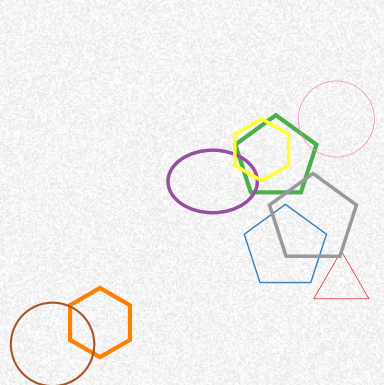[{"shape": "triangle", "thickness": 0.5, "radius": 0.41, "center": [0.887, 0.265]}, {"shape": "pentagon", "thickness": 1, "radius": 0.56, "center": [0.741, 0.357]}, {"shape": "pentagon", "thickness": 3, "radius": 0.55, "center": [0.717, 0.59]}, {"shape": "oval", "thickness": 2.5, "radius": 0.58, "center": [0.552, 0.529]}, {"shape": "hexagon", "thickness": 3, "radius": 0.45, "center": [0.26, 0.162]}, {"shape": "hexagon", "thickness": 2.5, "radius": 0.4, "center": [0.68, 0.611]}, {"shape": "circle", "thickness": 1.5, "radius": 0.54, "center": [0.137, 0.106]}, {"shape": "circle", "thickness": 0.5, "radius": 0.49, "center": [0.874, 0.691]}, {"shape": "pentagon", "thickness": 2.5, "radius": 0.59, "center": [0.813, 0.431]}]